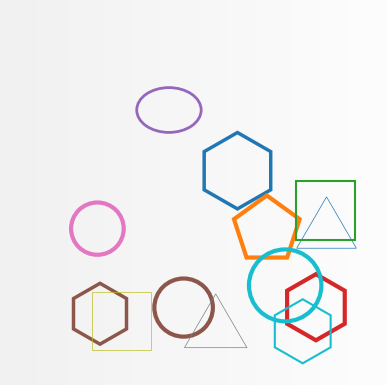[{"shape": "triangle", "thickness": 0.5, "radius": 0.44, "center": [0.843, 0.4]}, {"shape": "hexagon", "thickness": 2.5, "radius": 0.5, "center": [0.613, 0.557]}, {"shape": "pentagon", "thickness": 3, "radius": 0.45, "center": [0.689, 0.403]}, {"shape": "square", "thickness": 1.5, "radius": 0.38, "center": [0.841, 0.454]}, {"shape": "hexagon", "thickness": 3, "radius": 0.43, "center": [0.815, 0.202]}, {"shape": "oval", "thickness": 2, "radius": 0.42, "center": [0.436, 0.714]}, {"shape": "circle", "thickness": 3, "radius": 0.38, "center": [0.474, 0.201]}, {"shape": "hexagon", "thickness": 2.5, "radius": 0.39, "center": [0.258, 0.185]}, {"shape": "circle", "thickness": 3, "radius": 0.34, "center": [0.251, 0.406]}, {"shape": "triangle", "thickness": 0.5, "radius": 0.47, "center": [0.557, 0.144]}, {"shape": "square", "thickness": 0.5, "radius": 0.38, "center": [0.314, 0.166]}, {"shape": "circle", "thickness": 3, "radius": 0.47, "center": [0.736, 0.259]}, {"shape": "hexagon", "thickness": 1.5, "radius": 0.42, "center": [0.781, 0.14]}]